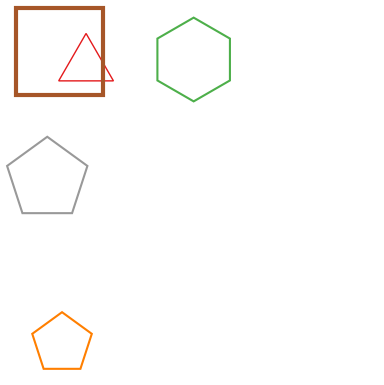[{"shape": "triangle", "thickness": 1, "radius": 0.41, "center": [0.224, 0.831]}, {"shape": "hexagon", "thickness": 1.5, "radius": 0.54, "center": [0.503, 0.845]}, {"shape": "pentagon", "thickness": 1.5, "radius": 0.41, "center": [0.161, 0.108]}, {"shape": "square", "thickness": 3, "radius": 0.57, "center": [0.155, 0.866]}, {"shape": "pentagon", "thickness": 1.5, "radius": 0.55, "center": [0.123, 0.535]}]